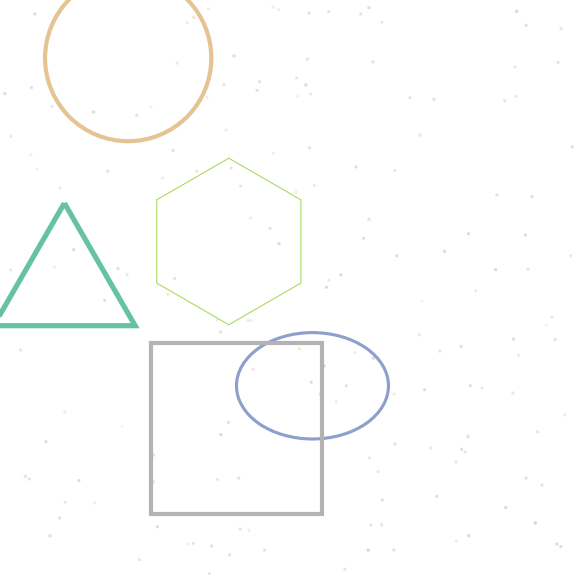[{"shape": "triangle", "thickness": 2.5, "radius": 0.71, "center": [0.111, 0.506]}, {"shape": "oval", "thickness": 1.5, "radius": 0.66, "center": [0.541, 0.331]}, {"shape": "hexagon", "thickness": 0.5, "radius": 0.72, "center": [0.396, 0.581]}, {"shape": "circle", "thickness": 2, "radius": 0.72, "center": [0.222, 0.899]}, {"shape": "square", "thickness": 2, "radius": 0.74, "center": [0.41, 0.257]}]